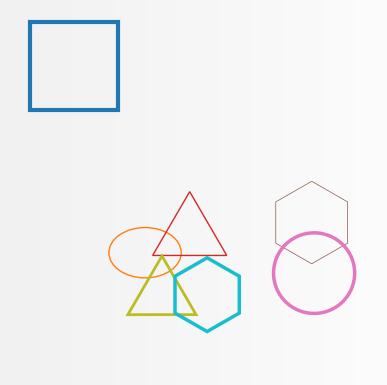[{"shape": "square", "thickness": 3, "radius": 0.57, "center": [0.191, 0.828]}, {"shape": "oval", "thickness": 1, "radius": 0.47, "center": [0.374, 0.344]}, {"shape": "triangle", "thickness": 1, "radius": 0.55, "center": [0.49, 0.392]}, {"shape": "hexagon", "thickness": 0.5, "radius": 0.54, "center": [0.804, 0.422]}, {"shape": "circle", "thickness": 2.5, "radius": 0.52, "center": [0.811, 0.291]}, {"shape": "triangle", "thickness": 2, "radius": 0.51, "center": [0.418, 0.234]}, {"shape": "hexagon", "thickness": 2.5, "radius": 0.48, "center": [0.535, 0.235]}]